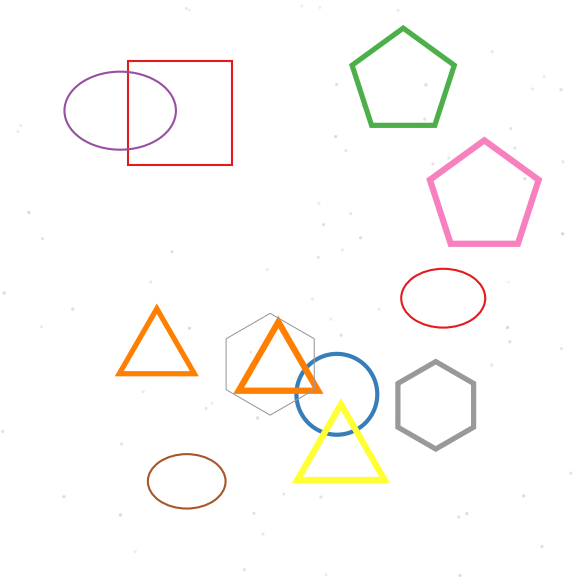[{"shape": "oval", "thickness": 1, "radius": 0.36, "center": [0.767, 0.483]}, {"shape": "square", "thickness": 1, "radius": 0.45, "center": [0.312, 0.804]}, {"shape": "circle", "thickness": 2, "radius": 0.35, "center": [0.583, 0.316]}, {"shape": "pentagon", "thickness": 2.5, "radius": 0.47, "center": [0.698, 0.857]}, {"shape": "oval", "thickness": 1, "radius": 0.48, "center": [0.208, 0.807]}, {"shape": "triangle", "thickness": 2.5, "radius": 0.38, "center": [0.272, 0.39]}, {"shape": "triangle", "thickness": 3, "radius": 0.4, "center": [0.482, 0.362]}, {"shape": "triangle", "thickness": 3, "radius": 0.44, "center": [0.59, 0.212]}, {"shape": "oval", "thickness": 1, "radius": 0.34, "center": [0.323, 0.166]}, {"shape": "pentagon", "thickness": 3, "radius": 0.5, "center": [0.839, 0.657]}, {"shape": "hexagon", "thickness": 0.5, "radius": 0.44, "center": [0.468, 0.368]}, {"shape": "hexagon", "thickness": 2.5, "radius": 0.38, "center": [0.755, 0.297]}]